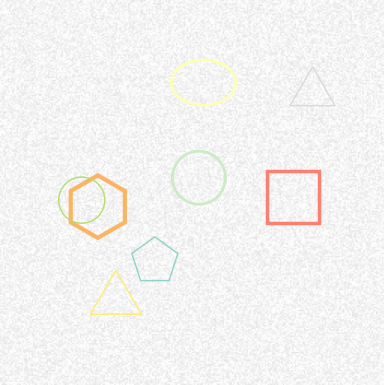[{"shape": "pentagon", "thickness": 1, "radius": 0.31, "center": [0.402, 0.322]}, {"shape": "oval", "thickness": 2, "radius": 0.42, "center": [0.529, 0.785]}, {"shape": "square", "thickness": 2.5, "radius": 0.34, "center": [0.76, 0.489]}, {"shape": "hexagon", "thickness": 3, "radius": 0.41, "center": [0.254, 0.463]}, {"shape": "circle", "thickness": 1, "radius": 0.3, "center": [0.212, 0.48]}, {"shape": "triangle", "thickness": 1, "radius": 0.34, "center": [0.812, 0.759]}, {"shape": "circle", "thickness": 2, "radius": 0.34, "center": [0.517, 0.538]}, {"shape": "triangle", "thickness": 1, "radius": 0.38, "center": [0.301, 0.222]}]